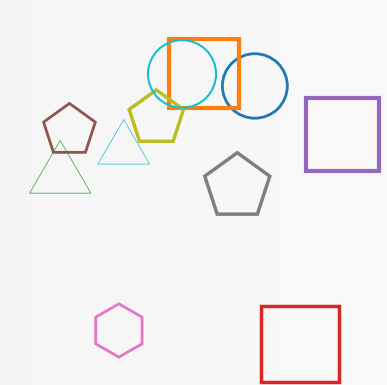[{"shape": "circle", "thickness": 2, "radius": 0.42, "center": [0.658, 0.777]}, {"shape": "square", "thickness": 3, "radius": 0.45, "center": [0.527, 0.809]}, {"shape": "triangle", "thickness": 0.5, "radius": 0.46, "center": [0.155, 0.544]}, {"shape": "square", "thickness": 2.5, "radius": 0.5, "center": [0.774, 0.106]}, {"shape": "square", "thickness": 3, "radius": 0.47, "center": [0.883, 0.652]}, {"shape": "pentagon", "thickness": 2, "radius": 0.35, "center": [0.179, 0.661]}, {"shape": "hexagon", "thickness": 2, "radius": 0.35, "center": [0.307, 0.142]}, {"shape": "pentagon", "thickness": 2.5, "radius": 0.44, "center": [0.612, 0.515]}, {"shape": "pentagon", "thickness": 2.5, "radius": 0.37, "center": [0.403, 0.693]}, {"shape": "circle", "thickness": 1.5, "radius": 0.44, "center": [0.47, 0.808]}, {"shape": "triangle", "thickness": 0.5, "radius": 0.39, "center": [0.319, 0.612]}]